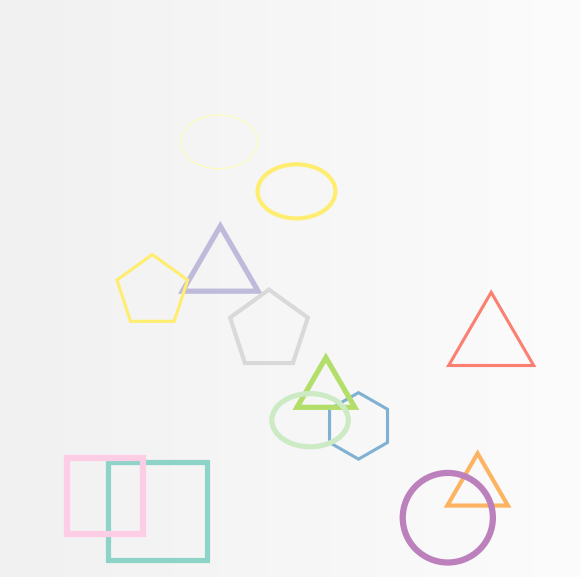[{"shape": "square", "thickness": 2.5, "radius": 0.43, "center": [0.27, 0.114]}, {"shape": "oval", "thickness": 0.5, "radius": 0.33, "center": [0.377, 0.753]}, {"shape": "triangle", "thickness": 2.5, "radius": 0.38, "center": [0.379, 0.532]}, {"shape": "triangle", "thickness": 1.5, "radius": 0.42, "center": [0.845, 0.408]}, {"shape": "hexagon", "thickness": 1.5, "radius": 0.29, "center": [0.617, 0.262]}, {"shape": "triangle", "thickness": 2, "radius": 0.3, "center": [0.822, 0.154]}, {"shape": "triangle", "thickness": 2.5, "radius": 0.29, "center": [0.561, 0.323]}, {"shape": "square", "thickness": 3, "radius": 0.33, "center": [0.181, 0.14]}, {"shape": "pentagon", "thickness": 2, "radius": 0.35, "center": [0.463, 0.427]}, {"shape": "circle", "thickness": 3, "radius": 0.39, "center": [0.77, 0.103]}, {"shape": "oval", "thickness": 2.5, "radius": 0.33, "center": [0.533, 0.272]}, {"shape": "oval", "thickness": 2, "radius": 0.33, "center": [0.51, 0.668]}, {"shape": "pentagon", "thickness": 1.5, "radius": 0.32, "center": [0.262, 0.494]}]